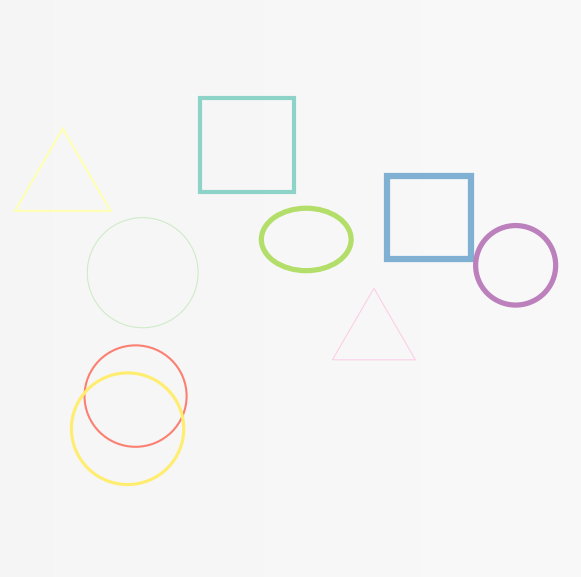[{"shape": "square", "thickness": 2, "radius": 0.41, "center": [0.425, 0.748]}, {"shape": "triangle", "thickness": 1, "radius": 0.47, "center": [0.108, 0.681]}, {"shape": "circle", "thickness": 1, "radius": 0.44, "center": [0.233, 0.313]}, {"shape": "square", "thickness": 3, "radius": 0.36, "center": [0.738, 0.622]}, {"shape": "oval", "thickness": 2.5, "radius": 0.39, "center": [0.527, 0.585]}, {"shape": "triangle", "thickness": 0.5, "radius": 0.41, "center": [0.643, 0.417]}, {"shape": "circle", "thickness": 2.5, "radius": 0.34, "center": [0.887, 0.54]}, {"shape": "circle", "thickness": 0.5, "radius": 0.48, "center": [0.245, 0.527]}, {"shape": "circle", "thickness": 1.5, "radius": 0.48, "center": [0.219, 0.257]}]